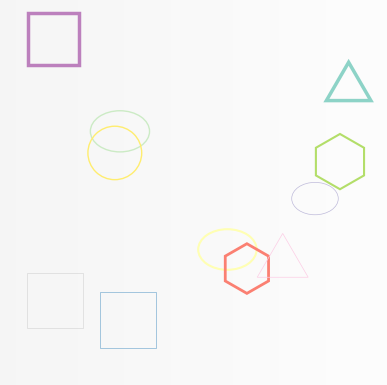[{"shape": "triangle", "thickness": 2.5, "radius": 0.33, "center": [0.9, 0.772]}, {"shape": "oval", "thickness": 1.5, "radius": 0.38, "center": [0.587, 0.352]}, {"shape": "oval", "thickness": 0.5, "radius": 0.3, "center": [0.813, 0.484]}, {"shape": "hexagon", "thickness": 2, "radius": 0.32, "center": [0.637, 0.302]}, {"shape": "square", "thickness": 0.5, "radius": 0.36, "center": [0.331, 0.17]}, {"shape": "hexagon", "thickness": 1.5, "radius": 0.36, "center": [0.877, 0.58]}, {"shape": "triangle", "thickness": 0.5, "radius": 0.38, "center": [0.73, 0.318]}, {"shape": "square", "thickness": 0.5, "radius": 0.36, "center": [0.143, 0.219]}, {"shape": "square", "thickness": 2.5, "radius": 0.33, "center": [0.138, 0.899]}, {"shape": "oval", "thickness": 1, "radius": 0.38, "center": [0.31, 0.659]}, {"shape": "circle", "thickness": 1, "radius": 0.35, "center": [0.296, 0.603]}]